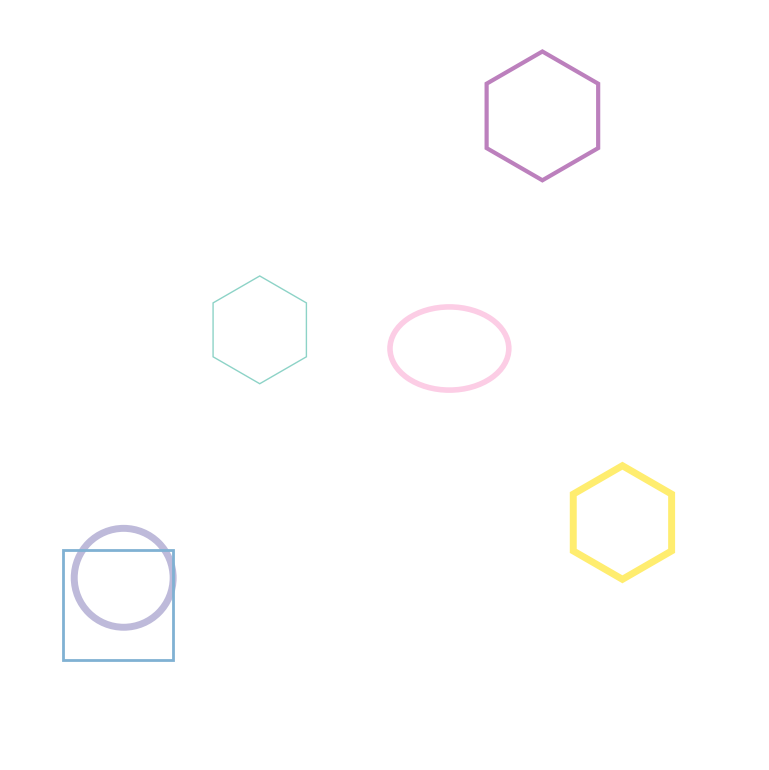[{"shape": "hexagon", "thickness": 0.5, "radius": 0.35, "center": [0.337, 0.572]}, {"shape": "circle", "thickness": 2.5, "radius": 0.32, "center": [0.161, 0.25]}, {"shape": "square", "thickness": 1, "radius": 0.36, "center": [0.153, 0.214]}, {"shape": "oval", "thickness": 2, "radius": 0.39, "center": [0.584, 0.547]}, {"shape": "hexagon", "thickness": 1.5, "radius": 0.42, "center": [0.704, 0.849]}, {"shape": "hexagon", "thickness": 2.5, "radius": 0.37, "center": [0.808, 0.321]}]